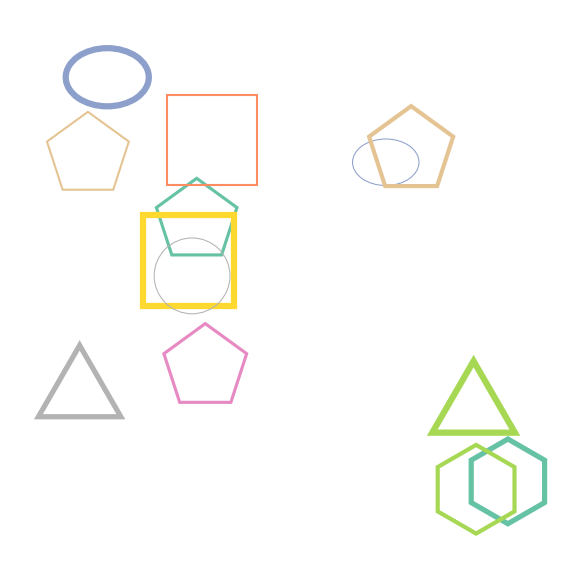[{"shape": "pentagon", "thickness": 1.5, "radius": 0.37, "center": [0.341, 0.617]}, {"shape": "hexagon", "thickness": 2.5, "radius": 0.37, "center": [0.879, 0.166]}, {"shape": "square", "thickness": 1, "radius": 0.39, "center": [0.367, 0.757]}, {"shape": "oval", "thickness": 3, "radius": 0.36, "center": [0.186, 0.865]}, {"shape": "oval", "thickness": 0.5, "radius": 0.29, "center": [0.668, 0.718]}, {"shape": "pentagon", "thickness": 1.5, "radius": 0.38, "center": [0.355, 0.363]}, {"shape": "hexagon", "thickness": 2, "radius": 0.38, "center": [0.824, 0.152]}, {"shape": "triangle", "thickness": 3, "radius": 0.41, "center": [0.82, 0.291]}, {"shape": "square", "thickness": 3, "radius": 0.39, "center": [0.326, 0.548]}, {"shape": "pentagon", "thickness": 1, "radius": 0.37, "center": [0.152, 0.731]}, {"shape": "pentagon", "thickness": 2, "radius": 0.38, "center": [0.712, 0.739]}, {"shape": "triangle", "thickness": 2.5, "radius": 0.41, "center": [0.138, 0.319]}, {"shape": "circle", "thickness": 0.5, "radius": 0.33, "center": [0.333, 0.521]}]